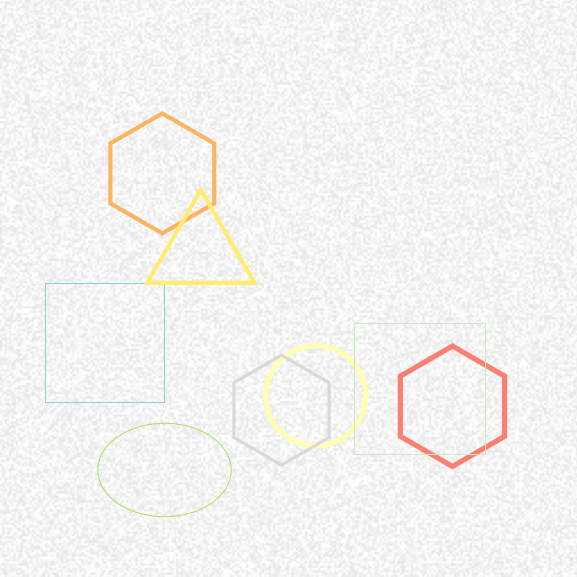[{"shape": "square", "thickness": 0.5, "radius": 0.52, "center": [0.181, 0.406]}, {"shape": "circle", "thickness": 2.5, "radius": 0.43, "center": [0.547, 0.314]}, {"shape": "hexagon", "thickness": 2.5, "radius": 0.52, "center": [0.783, 0.296]}, {"shape": "hexagon", "thickness": 2, "radius": 0.52, "center": [0.281, 0.699]}, {"shape": "oval", "thickness": 0.5, "radius": 0.58, "center": [0.285, 0.185]}, {"shape": "hexagon", "thickness": 1.5, "radius": 0.48, "center": [0.487, 0.289]}, {"shape": "square", "thickness": 0.5, "radius": 0.57, "center": [0.727, 0.327]}, {"shape": "triangle", "thickness": 2, "radius": 0.54, "center": [0.348, 0.563]}]